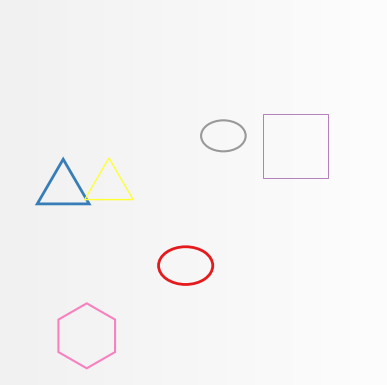[{"shape": "oval", "thickness": 2, "radius": 0.35, "center": [0.479, 0.31]}, {"shape": "triangle", "thickness": 2, "radius": 0.39, "center": [0.163, 0.509]}, {"shape": "square", "thickness": 0.5, "radius": 0.41, "center": [0.762, 0.62]}, {"shape": "triangle", "thickness": 1, "radius": 0.36, "center": [0.281, 0.518]}, {"shape": "hexagon", "thickness": 1.5, "radius": 0.42, "center": [0.224, 0.128]}, {"shape": "oval", "thickness": 1.5, "radius": 0.29, "center": [0.576, 0.647]}]